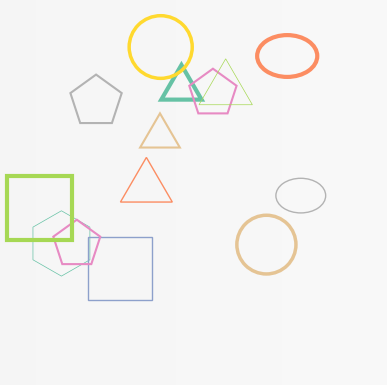[{"shape": "hexagon", "thickness": 0.5, "radius": 0.42, "center": [0.159, 0.368]}, {"shape": "triangle", "thickness": 3, "radius": 0.3, "center": [0.468, 0.771]}, {"shape": "triangle", "thickness": 1, "radius": 0.39, "center": [0.378, 0.514]}, {"shape": "oval", "thickness": 3, "radius": 0.39, "center": [0.741, 0.855]}, {"shape": "square", "thickness": 1, "radius": 0.41, "center": [0.31, 0.302]}, {"shape": "pentagon", "thickness": 1.5, "radius": 0.32, "center": [0.55, 0.757]}, {"shape": "pentagon", "thickness": 1.5, "radius": 0.32, "center": [0.198, 0.366]}, {"shape": "triangle", "thickness": 0.5, "radius": 0.4, "center": [0.582, 0.768]}, {"shape": "square", "thickness": 3, "radius": 0.42, "center": [0.102, 0.46]}, {"shape": "circle", "thickness": 2.5, "radius": 0.41, "center": [0.415, 0.878]}, {"shape": "circle", "thickness": 2.5, "radius": 0.38, "center": [0.687, 0.365]}, {"shape": "triangle", "thickness": 1.5, "radius": 0.3, "center": [0.413, 0.646]}, {"shape": "pentagon", "thickness": 1.5, "radius": 0.35, "center": [0.248, 0.737]}, {"shape": "oval", "thickness": 1, "radius": 0.32, "center": [0.776, 0.492]}]